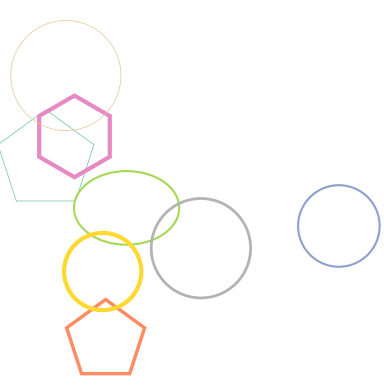[{"shape": "pentagon", "thickness": 0.5, "radius": 0.65, "center": [0.119, 0.584]}, {"shape": "pentagon", "thickness": 2.5, "radius": 0.53, "center": [0.274, 0.116]}, {"shape": "circle", "thickness": 1.5, "radius": 0.53, "center": [0.88, 0.413]}, {"shape": "hexagon", "thickness": 3, "radius": 0.53, "center": [0.193, 0.646]}, {"shape": "oval", "thickness": 1.5, "radius": 0.68, "center": [0.329, 0.46]}, {"shape": "circle", "thickness": 3, "radius": 0.5, "center": [0.267, 0.295]}, {"shape": "circle", "thickness": 0.5, "radius": 0.72, "center": [0.171, 0.804]}, {"shape": "circle", "thickness": 2, "radius": 0.65, "center": [0.522, 0.355]}]